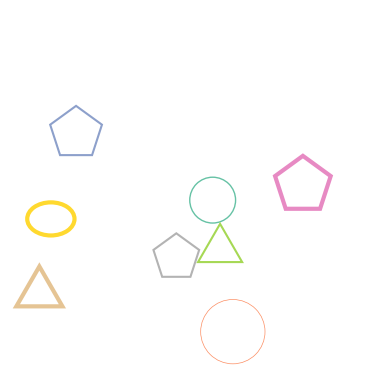[{"shape": "circle", "thickness": 1, "radius": 0.3, "center": [0.552, 0.48]}, {"shape": "circle", "thickness": 0.5, "radius": 0.42, "center": [0.605, 0.139]}, {"shape": "pentagon", "thickness": 1.5, "radius": 0.35, "center": [0.198, 0.654]}, {"shape": "pentagon", "thickness": 3, "radius": 0.38, "center": [0.787, 0.519]}, {"shape": "triangle", "thickness": 1.5, "radius": 0.33, "center": [0.572, 0.352]}, {"shape": "oval", "thickness": 3, "radius": 0.31, "center": [0.132, 0.431]}, {"shape": "triangle", "thickness": 3, "radius": 0.35, "center": [0.102, 0.239]}, {"shape": "pentagon", "thickness": 1.5, "radius": 0.31, "center": [0.458, 0.332]}]